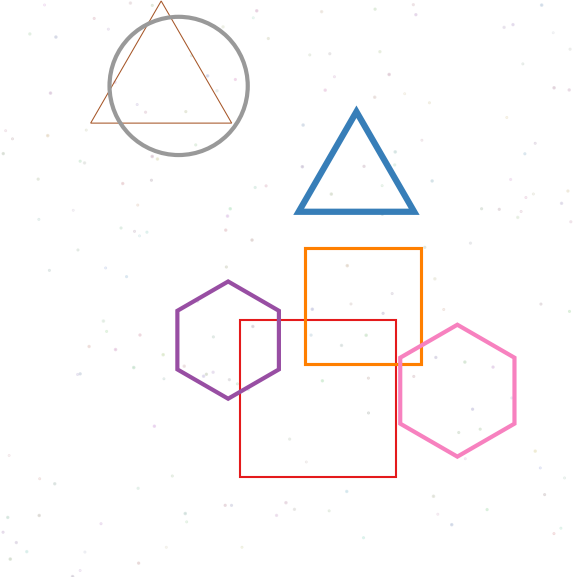[{"shape": "square", "thickness": 1, "radius": 0.68, "center": [0.551, 0.309]}, {"shape": "triangle", "thickness": 3, "radius": 0.58, "center": [0.617, 0.69]}, {"shape": "hexagon", "thickness": 2, "radius": 0.51, "center": [0.395, 0.41]}, {"shape": "square", "thickness": 1.5, "radius": 0.5, "center": [0.629, 0.47]}, {"shape": "triangle", "thickness": 0.5, "radius": 0.7, "center": [0.279, 0.856]}, {"shape": "hexagon", "thickness": 2, "radius": 0.57, "center": [0.792, 0.323]}, {"shape": "circle", "thickness": 2, "radius": 0.6, "center": [0.309, 0.85]}]